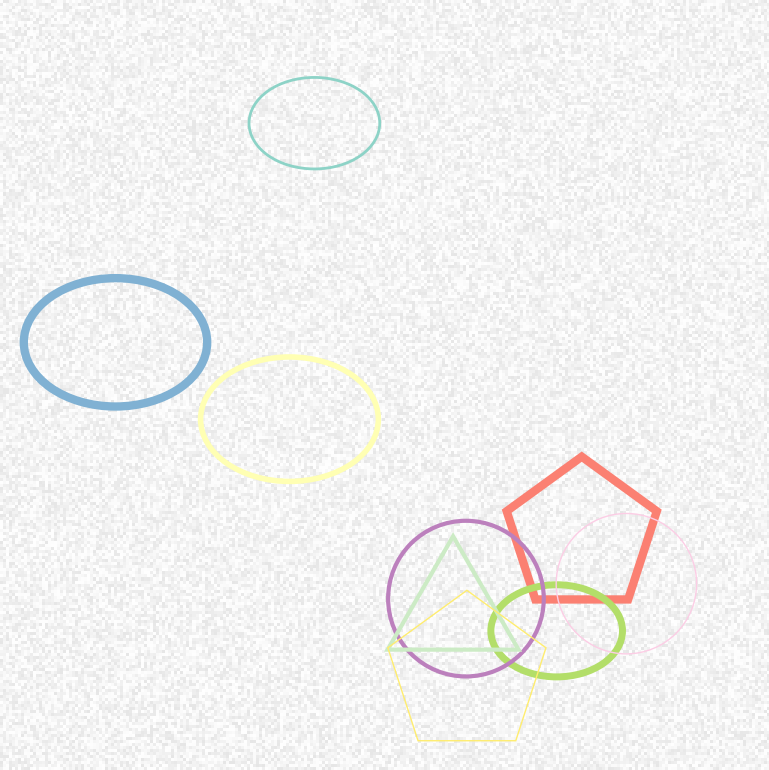[{"shape": "oval", "thickness": 1, "radius": 0.42, "center": [0.408, 0.84]}, {"shape": "oval", "thickness": 2, "radius": 0.58, "center": [0.376, 0.456]}, {"shape": "pentagon", "thickness": 3, "radius": 0.51, "center": [0.756, 0.304]}, {"shape": "oval", "thickness": 3, "radius": 0.6, "center": [0.15, 0.555]}, {"shape": "oval", "thickness": 2.5, "radius": 0.43, "center": [0.723, 0.181]}, {"shape": "circle", "thickness": 0.5, "radius": 0.46, "center": [0.813, 0.242]}, {"shape": "circle", "thickness": 1.5, "radius": 0.51, "center": [0.605, 0.223]}, {"shape": "triangle", "thickness": 1.5, "radius": 0.49, "center": [0.588, 0.205]}, {"shape": "pentagon", "thickness": 0.5, "radius": 0.54, "center": [0.606, 0.125]}]